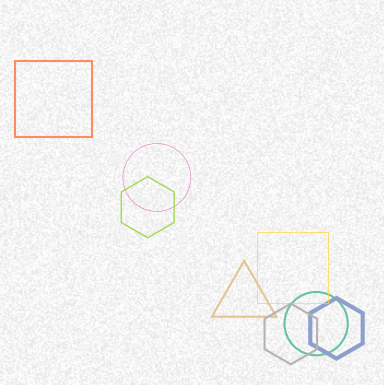[{"shape": "circle", "thickness": 1.5, "radius": 0.41, "center": [0.821, 0.159]}, {"shape": "square", "thickness": 1.5, "radius": 0.5, "center": [0.139, 0.743]}, {"shape": "hexagon", "thickness": 3, "radius": 0.39, "center": [0.874, 0.147]}, {"shape": "circle", "thickness": 0.5, "radius": 0.44, "center": [0.407, 0.539]}, {"shape": "hexagon", "thickness": 1, "radius": 0.4, "center": [0.384, 0.462]}, {"shape": "square", "thickness": 0.5, "radius": 0.46, "center": [0.76, 0.305]}, {"shape": "triangle", "thickness": 1.5, "radius": 0.48, "center": [0.634, 0.226]}, {"shape": "hexagon", "thickness": 1.5, "radius": 0.39, "center": [0.755, 0.133]}]